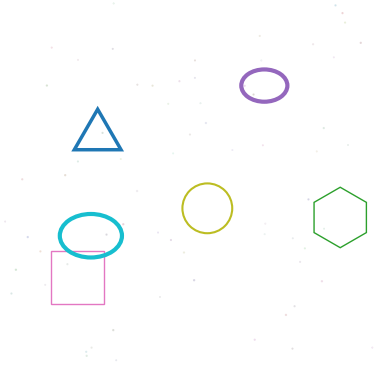[{"shape": "triangle", "thickness": 2.5, "radius": 0.35, "center": [0.254, 0.646]}, {"shape": "hexagon", "thickness": 1, "radius": 0.39, "center": [0.884, 0.435]}, {"shape": "oval", "thickness": 3, "radius": 0.3, "center": [0.687, 0.778]}, {"shape": "square", "thickness": 1, "radius": 0.34, "center": [0.202, 0.278]}, {"shape": "circle", "thickness": 1.5, "radius": 0.32, "center": [0.539, 0.459]}, {"shape": "oval", "thickness": 3, "radius": 0.4, "center": [0.236, 0.388]}]